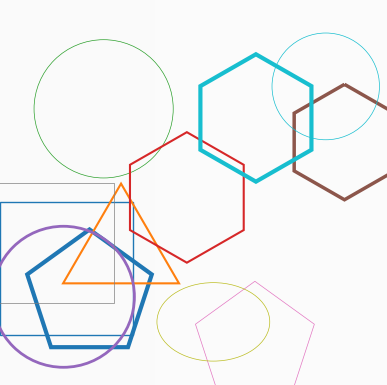[{"shape": "pentagon", "thickness": 3, "radius": 0.84, "center": [0.231, 0.235]}, {"shape": "square", "thickness": 1, "radius": 0.86, "center": [0.171, 0.303]}, {"shape": "triangle", "thickness": 1.5, "radius": 0.86, "center": [0.312, 0.35]}, {"shape": "circle", "thickness": 0.5, "radius": 0.9, "center": [0.267, 0.717]}, {"shape": "hexagon", "thickness": 1.5, "radius": 0.85, "center": [0.482, 0.487]}, {"shape": "circle", "thickness": 2, "radius": 0.92, "center": [0.164, 0.229]}, {"shape": "hexagon", "thickness": 2.5, "radius": 0.75, "center": [0.889, 0.631]}, {"shape": "pentagon", "thickness": 0.5, "radius": 0.81, "center": [0.658, 0.108]}, {"shape": "square", "thickness": 0.5, "radius": 0.78, "center": [0.137, 0.369]}, {"shape": "oval", "thickness": 0.5, "radius": 0.73, "center": [0.551, 0.164]}, {"shape": "circle", "thickness": 0.5, "radius": 0.69, "center": [0.841, 0.776]}, {"shape": "hexagon", "thickness": 3, "radius": 0.83, "center": [0.66, 0.694]}]